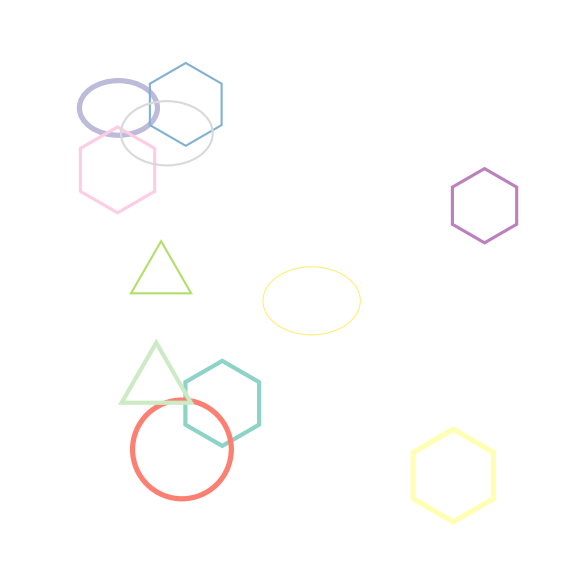[{"shape": "hexagon", "thickness": 2, "radius": 0.37, "center": [0.385, 0.301]}, {"shape": "hexagon", "thickness": 2.5, "radius": 0.4, "center": [0.785, 0.176]}, {"shape": "oval", "thickness": 2.5, "radius": 0.34, "center": [0.205, 0.812]}, {"shape": "circle", "thickness": 2.5, "radius": 0.43, "center": [0.315, 0.221]}, {"shape": "hexagon", "thickness": 1, "radius": 0.36, "center": [0.322, 0.818]}, {"shape": "triangle", "thickness": 1, "radius": 0.3, "center": [0.279, 0.521]}, {"shape": "hexagon", "thickness": 1.5, "radius": 0.37, "center": [0.204, 0.705]}, {"shape": "oval", "thickness": 1, "radius": 0.4, "center": [0.289, 0.768]}, {"shape": "hexagon", "thickness": 1.5, "radius": 0.32, "center": [0.839, 0.643]}, {"shape": "triangle", "thickness": 2, "radius": 0.35, "center": [0.271, 0.336]}, {"shape": "oval", "thickness": 0.5, "radius": 0.42, "center": [0.54, 0.478]}]